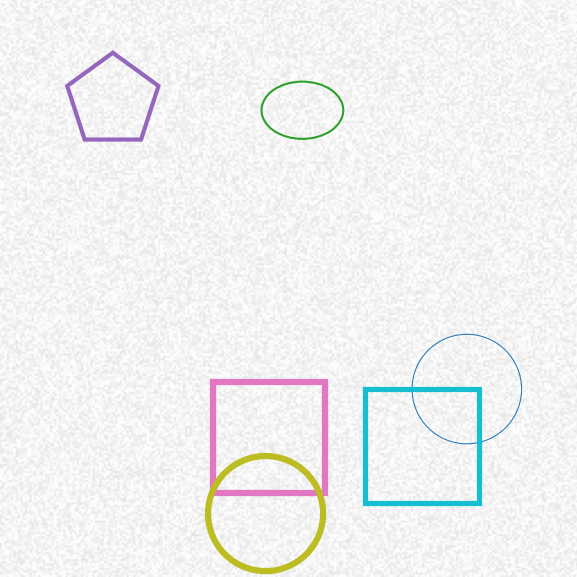[{"shape": "circle", "thickness": 0.5, "radius": 0.47, "center": [0.808, 0.325]}, {"shape": "oval", "thickness": 1, "radius": 0.35, "center": [0.524, 0.808]}, {"shape": "pentagon", "thickness": 2, "radius": 0.42, "center": [0.195, 0.825]}, {"shape": "square", "thickness": 3, "radius": 0.48, "center": [0.466, 0.241]}, {"shape": "circle", "thickness": 3, "radius": 0.5, "center": [0.46, 0.11]}, {"shape": "square", "thickness": 2.5, "radius": 0.49, "center": [0.73, 0.227]}]